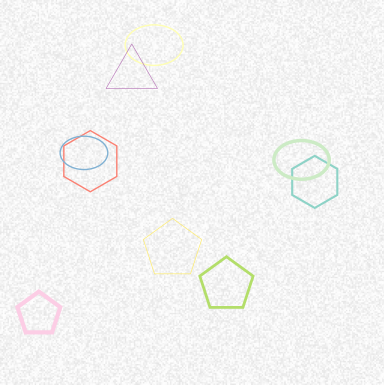[{"shape": "hexagon", "thickness": 1.5, "radius": 0.34, "center": [0.818, 0.528]}, {"shape": "oval", "thickness": 1, "radius": 0.38, "center": [0.4, 0.883]}, {"shape": "hexagon", "thickness": 1, "radius": 0.4, "center": [0.235, 0.581]}, {"shape": "oval", "thickness": 1, "radius": 0.31, "center": [0.218, 0.603]}, {"shape": "pentagon", "thickness": 2, "radius": 0.36, "center": [0.588, 0.26]}, {"shape": "pentagon", "thickness": 3, "radius": 0.29, "center": [0.101, 0.184]}, {"shape": "triangle", "thickness": 0.5, "radius": 0.39, "center": [0.342, 0.809]}, {"shape": "oval", "thickness": 2.5, "radius": 0.36, "center": [0.783, 0.585]}, {"shape": "pentagon", "thickness": 0.5, "radius": 0.4, "center": [0.448, 0.353]}]